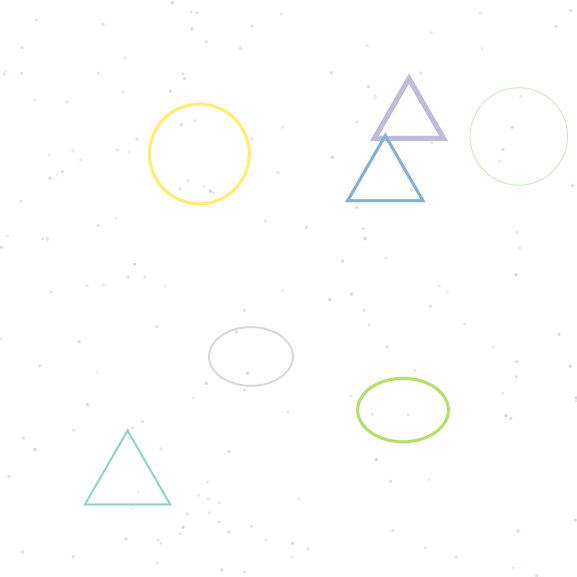[{"shape": "triangle", "thickness": 1, "radius": 0.43, "center": [0.221, 0.168]}, {"shape": "triangle", "thickness": 2.5, "radius": 0.35, "center": [0.708, 0.794]}, {"shape": "triangle", "thickness": 1.5, "radius": 0.38, "center": [0.667, 0.689]}, {"shape": "oval", "thickness": 1.5, "radius": 0.39, "center": [0.698, 0.289]}, {"shape": "oval", "thickness": 1, "radius": 0.36, "center": [0.435, 0.382]}, {"shape": "circle", "thickness": 0.5, "radius": 0.42, "center": [0.898, 0.763]}, {"shape": "circle", "thickness": 1.5, "radius": 0.43, "center": [0.345, 0.733]}]